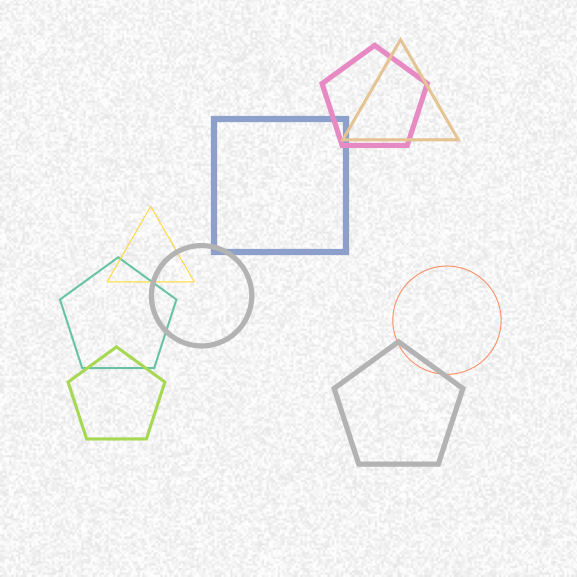[{"shape": "pentagon", "thickness": 1, "radius": 0.53, "center": [0.205, 0.448]}, {"shape": "circle", "thickness": 0.5, "radius": 0.47, "center": [0.774, 0.445]}, {"shape": "square", "thickness": 3, "radius": 0.57, "center": [0.485, 0.678]}, {"shape": "pentagon", "thickness": 2.5, "radius": 0.48, "center": [0.649, 0.825]}, {"shape": "pentagon", "thickness": 1.5, "radius": 0.44, "center": [0.202, 0.31]}, {"shape": "triangle", "thickness": 0.5, "radius": 0.44, "center": [0.261, 0.555]}, {"shape": "triangle", "thickness": 1.5, "radius": 0.58, "center": [0.694, 0.815]}, {"shape": "pentagon", "thickness": 2.5, "radius": 0.59, "center": [0.69, 0.29]}, {"shape": "circle", "thickness": 2.5, "radius": 0.43, "center": [0.349, 0.487]}]